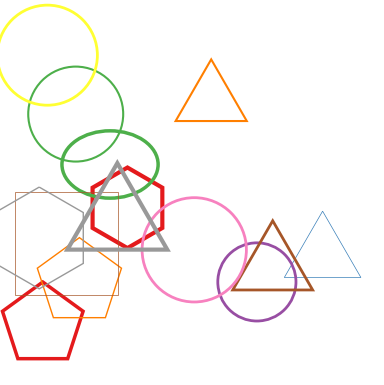[{"shape": "hexagon", "thickness": 3, "radius": 0.52, "center": [0.331, 0.46]}, {"shape": "pentagon", "thickness": 2.5, "radius": 0.55, "center": [0.111, 0.157]}, {"shape": "triangle", "thickness": 0.5, "radius": 0.57, "center": [0.838, 0.337]}, {"shape": "circle", "thickness": 1.5, "radius": 0.62, "center": [0.197, 0.704]}, {"shape": "oval", "thickness": 2.5, "radius": 0.62, "center": [0.286, 0.573]}, {"shape": "circle", "thickness": 2, "radius": 0.51, "center": [0.667, 0.268]}, {"shape": "triangle", "thickness": 1.5, "radius": 0.53, "center": [0.549, 0.739]}, {"shape": "pentagon", "thickness": 1, "radius": 0.57, "center": [0.206, 0.268]}, {"shape": "circle", "thickness": 2, "radius": 0.65, "center": [0.123, 0.857]}, {"shape": "square", "thickness": 0.5, "radius": 0.67, "center": [0.172, 0.367]}, {"shape": "triangle", "thickness": 2, "radius": 0.6, "center": [0.708, 0.307]}, {"shape": "circle", "thickness": 2, "radius": 0.68, "center": [0.505, 0.351]}, {"shape": "triangle", "thickness": 3, "radius": 0.75, "center": [0.305, 0.427]}, {"shape": "hexagon", "thickness": 1, "radius": 0.66, "center": [0.102, 0.382]}]